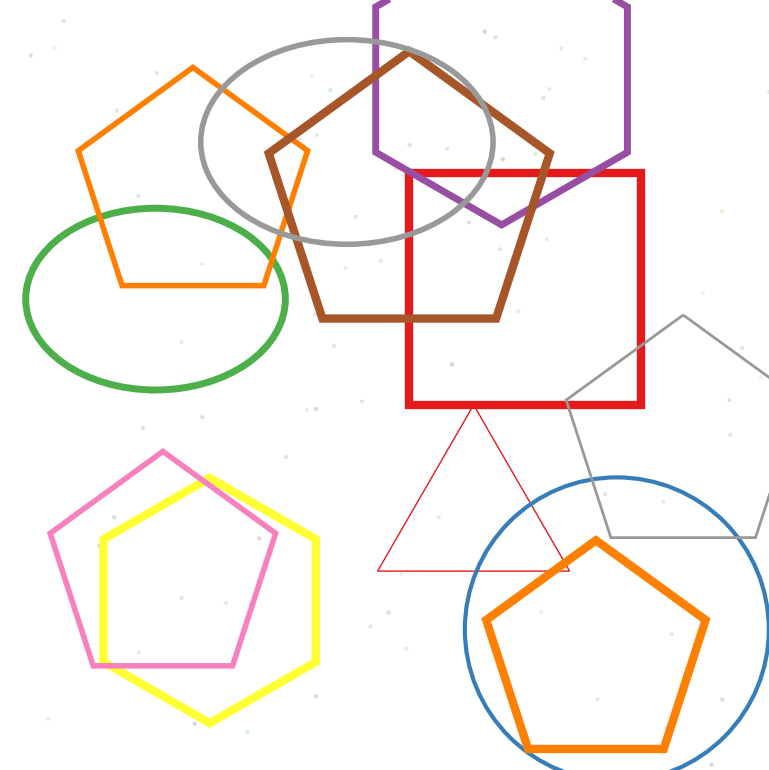[{"shape": "triangle", "thickness": 0.5, "radius": 0.72, "center": [0.615, 0.33]}, {"shape": "square", "thickness": 3, "radius": 0.75, "center": [0.682, 0.625]}, {"shape": "circle", "thickness": 1.5, "radius": 0.99, "center": [0.801, 0.183]}, {"shape": "oval", "thickness": 2.5, "radius": 0.84, "center": [0.202, 0.612]}, {"shape": "hexagon", "thickness": 2.5, "radius": 0.94, "center": [0.651, 0.897]}, {"shape": "pentagon", "thickness": 3, "radius": 0.75, "center": [0.774, 0.149]}, {"shape": "pentagon", "thickness": 2, "radius": 0.78, "center": [0.251, 0.756]}, {"shape": "hexagon", "thickness": 3, "radius": 0.8, "center": [0.272, 0.22]}, {"shape": "pentagon", "thickness": 3, "radius": 0.96, "center": [0.531, 0.742]}, {"shape": "pentagon", "thickness": 2, "radius": 0.77, "center": [0.212, 0.26]}, {"shape": "pentagon", "thickness": 1, "radius": 0.8, "center": [0.887, 0.431]}, {"shape": "oval", "thickness": 2, "radius": 0.95, "center": [0.45, 0.816]}]